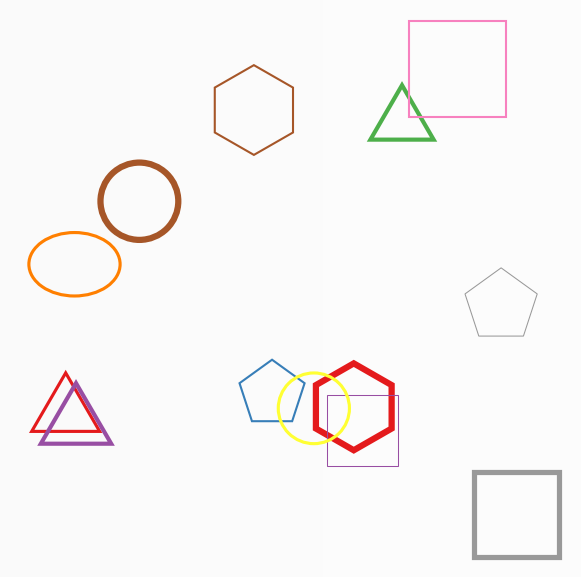[{"shape": "hexagon", "thickness": 3, "radius": 0.38, "center": [0.609, 0.295]}, {"shape": "triangle", "thickness": 1.5, "radius": 0.34, "center": [0.113, 0.286]}, {"shape": "pentagon", "thickness": 1, "radius": 0.29, "center": [0.468, 0.317]}, {"shape": "triangle", "thickness": 2, "radius": 0.31, "center": [0.692, 0.789]}, {"shape": "square", "thickness": 0.5, "radius": 0.31, "center": [0.623, 0.254]}, {"shape": "triangle", "thickness": 2, "radius": 0.35, "center": [0.131, 0.266]}, {"shape": "oval", "thickness": 1.5, "radius": 0.39, "center": [0.128, 0.542]}, {"shape": "circle", "thickness": 1.5, "radius": 0.31, "center": [0.54, 0.292]}, {"shape": "hexagon", "thickness": 1, "radius": 0.39, "center": [0.437, 0.809]}, {"shape": "circle", "thickness": 3, "radius": 0.33, "center": [0.24, 0.651]}, {"shape": "square", "thickness": 1, "radius": 0.42, "center": [0.787, 0.88]}, {"shape": "pentagon", "thickness": 0.5, "radius": 0.33, "center": [0.862, 0.47]}, {"shape": "square", "thickness": 2.5, "radius": 0.37, "center": [0.889, 0.108]}]